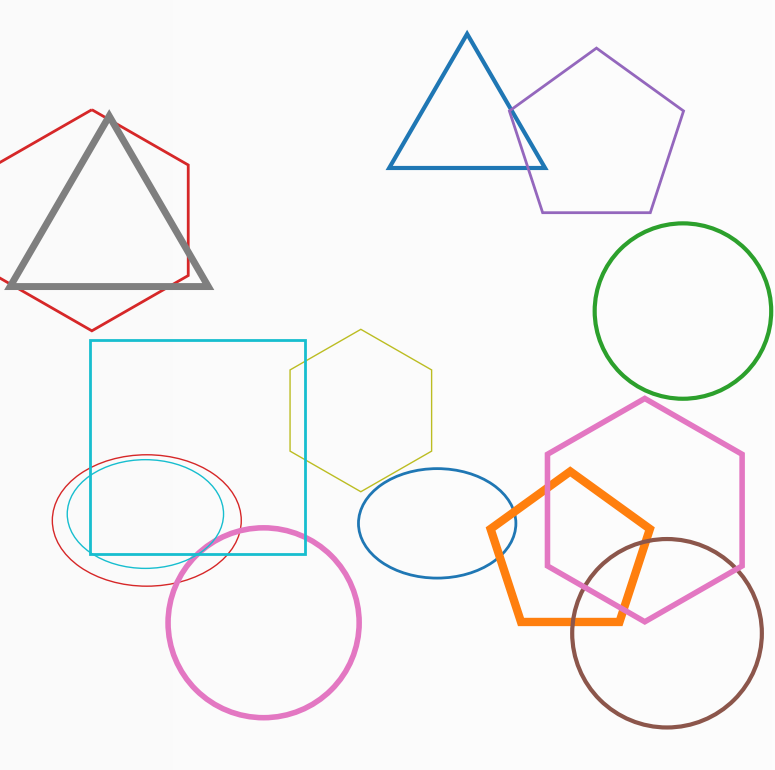[{"shape": "oval", "thickness": 1, "radius": 0.51, "center": [0.564, 0.32]}, {"shape": "triangle", "thickness": 1.5, "radius": 0.58, "center": [0.603, 0.84]}, {"shape": "pentagon", "thickness": 3, "radius": 0.54, "center": [0.736, 0.28]}, {"shape": "circle", "thickness": 1.5, "radius": 0.57, "center": [0.881, 0.596]}, {"shape": "oval", "thickness": 0.5, "radius": 0.61, "center": [0.189, 0.324]}, {"shape": "hexagon", "thickness": 1, "radius": 0.72, "center": [0.119, 0.714]}, {"shape": "pentagon", "thickness": 1, "radius": 0.59, "center": [0.77, 0.819]}, {"shape": "circle", "thickness": 1.5, "radius": 0.61, "center": [0.861, 0.178]}, {"shape": "circle", "thickness": 2, "radius": 0.62, "center": [0.34, 0.191]}, {"shape": "hexagon", "thickness": 2, "radius": 0.72, "center": [0.832, 0.338]}, {"shape": "triangle", "thickness": 2.5, "radius": 0.74, "center": [0.141, 0.702]}, {"shape": "hexagon", "thickness": 0.5, "radius": 0.53, "center": [0.466, 0.467]}, {"shape": "square", "thickness": 1, "radius": 0.69, "center": [0.255, 0.419]}, {"shape": "oval", "thickness": 0.5, "radius": 0.5, "center": [0.188, 0.332]}]